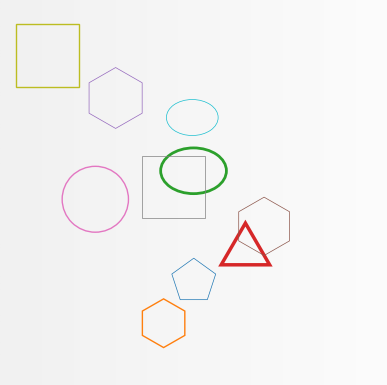[{"shape": "pentagon", "thickness": 0.5, "radius": 0.3, "center": [0.5, 0.27]}, {"shape": "hexagon", "thickness": 1, "radius": 0.32, "center": [0.422, 0.16]}, {"shape": "oval", "thickness": 2, "radius": 0.42, "center": [0.499, 0.556]}, {"shape": "triangle", "thickness": 2.5, "radius": 0.36, "center": [0.633, 0.348]}, {"shape": "hexagon", "thickness": 0.5, "radius": 0.4, "center": [0.298, 0.745]}, {"shape": "hexagon", "thickness": 0.5, "radius": 0.38, "center": [0.682, 0.412]}, {"shape": "circle", "thickness": 1, "radius": 0.43, "center": [0.246, 0.482]}, {"shape": "square", "thickness": 0.5, "radius": 0.41, "center": [0.448, 0.514]}, {"shape": "square", "thickness": 1, "radius": 0.41, "center": [0.123, 0.856]}, {"shape": "oval", "thickness": 0.5, "radius": 0.33, "center": [0.496, 0.695]}]